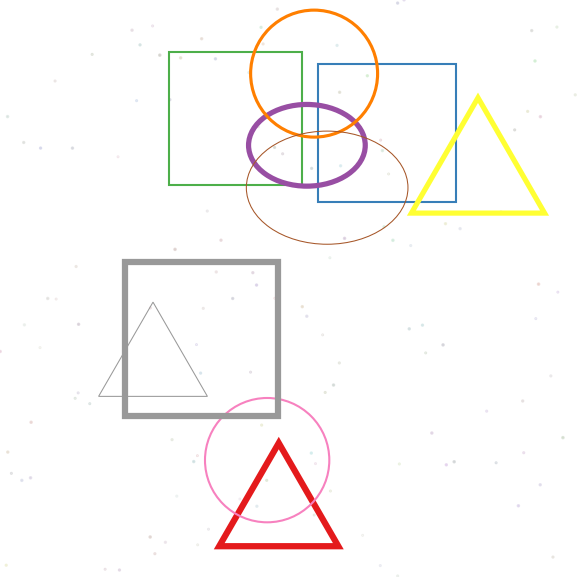[{"shape": "triangle", "thickness": 3, "radius": 0.6, "center": [0.483, 0.113]}, {"shape": "square", "thickness": 1, "radius": 0.6, "center": [0.671, 0.769]}, {"shape": "square", "thickness": 1, "radius": 0.58, "center": [0.408, 0.793]}, {"shape": "oval", "thickness": 2.5, "radius": 0.51, "center": [0.531, 0.748]}, {"shape": "circle", "thickness": 1.5, "radius": 0.55, "center": [0.544, 0.872]}, {"shape": "triangle", "thickness": 2.5, "radius": 0.67, "center": [0.828, 0.697]}, {"shape": "oval", "thickness": 0.5, "radius": 0.7, "center": [0.566, 0.674]}, {"shape": "circle", "thickness": 1, "radius": 0.54, "center": [0.463, 0.202]}, {"shape": "triangle", "thickness": 0.5, "radius": 0.54, "center": [0.265, 0.367]}, {"shape": "square", "thickness": 3, "radius": 0.67, "center": [0.349, 0.413]}]